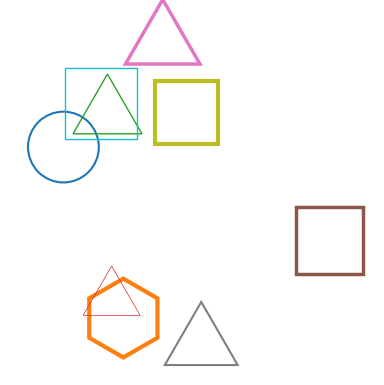[{"shape": "circle", "thickness": 1.5, "radius": 0.46, "center": [0.165, 0.618]}, {"shape": "hexagon", "thickness": 3, "radius": 0.51, "center": [0.32, 0.174]}, {"shape": "triangle", "thickness": 1, "radius": 0.52, "center": [0.279, 0.704]}, {"shape": "triangle", "thickness": 0.5, "radius": 0.43, "center": [0.29, 0.224]}, {"shape": "square", "thickness": 2.5, "radius": 0.43, "center": [0.857, 0.376]}, {"shape": "triangle", "thickness": 2.5, "radius": 0.56, "center": [0.423, 0.89]}, {"shape": "triangle", "thickness": 1.5, "radius": 0.55, "center": [0.523, 0.106]}, {"shape": "square", "thickness": 3, "radius": 0.41, "center": [0.485, 0.707]}, {"shape": "square", "thickness": 1, "radius": 0.46, "center": [0.262, 0.731]}]